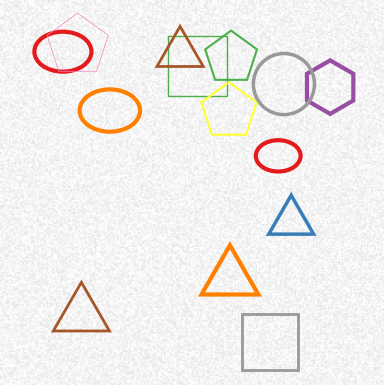[{"shape": "oval", "thickness": 3, "radius": 0.37, "center": [0.163, 0.866]}, {"shape": "oval", "thickness": 3, "radius": 0.29, "center": [0.723, 0.595]}, {"shape": "triangle", "thickness": 2.5, "radius": 0.34, "center": [0.756, 0.425]}, {"shape": "pentagon", "thickness": 1.5, "radius": 0.35, "center": [0.6, 0.85]}, {"shape": "square", "thickness": 1, "radius": 0.39, "center": [0.512, 0.828]}, {"shape": "hexagon", "thickness": 3, "radius": 0.35, "center": [0.857, 0.774]}, {"shape": "triangle", "thickness": 3, "radius": 0.43, "center": [0.597, 0.278]}, {"shape": "oval", "thickness": 3, "radius": 0.39, "center": [0.285, 0.713]}, {"shape": "pentagon", "thickness": 1.5, "radius": 0.38, "center": [0.595, 0.711]}, {"shape": "triangle", "thickness": 2, "radius": 0.35, "center": [0.468, 0.862]}, {"shape": "triangle", "thickness": 2, "radius": 0.42, "center": [0.211, 0.182]}, {"shape": "pentagon", "thickness": 0.5, "radius": 0.42, "center": [0.202, 0.882]}, {"shape": "square", "thickness": 2, "radius": 0.36, "center": [0.701, 0.111]}, {"shape": "circle", "thickness": 2.5, "radius": 0.4, "center": [0.737, 0.782]}]